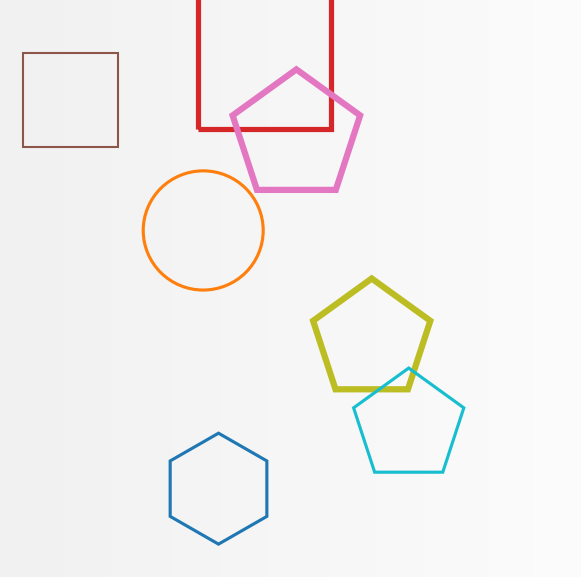[{"shape": "hexagon", "thickness": 1.5, "radius": 0.48, "center": [0.376, 0.153]}, {"shape": "circle", "thickness": 1.5, "radius": 0.52, "center": [0.35, 0.6]}, {"shape": "square", "thickness": 2.5, "radius": 0.57, "center": [0.455, 0.89]}, {"shape": "square", "thickness": 1, "radius": 0.41, "center": [0.121, 0.826]}, {"shape": "pentagon", "thickness": 3, "radius": 0.58, "center": [0.51, 0.764]}, {"shape": "pentagon", "thickness": 3, "radius": 0.53, "center": [0.64, 0.411]}, {"shape": "pentagon", "thickness": 1.5, "radius": 0.5, "center": [0.703, 0.262]}]